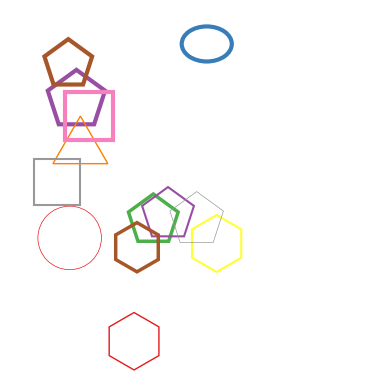[{"shape": "hexagon", "thickness": 1, "radius": 0.37, "center": [0.348, 0.114]}, {"shape": "circle", "thickness": 0.5, "radius": 0.41, "center": [0.181, 0.382]}, {"shape": "oval", "thickness": 3, "radius": 0.33, "center": [0.537, 0.886]}, {"shape": "pentagon", "thickness": 2.5, "radius": 0.34, "center": [0.398, 0.428]}, {"shape": "pentagon", "thickness": 1.5, "radius": 0.35, "center": [0.436, 0.443]}, {"shape": "pentagon", "thickness": 3, "radius": 0.39, "center": [0.198, 0.74]}, {"shape": "triangle", "thickness": 1, "radius": 0.41, "center": [0.209, 0.616]}, {"shape": "hexagon", "thickness": 1.5, "radius": 0.37, "center": [0.563, 0.368]}, {"shape": "pentagon", "thickness": 3, "radius": 0.33, "center": [0.177, 0.833]}, {"shape": "hexagon", "thickness": 2.5, "radius": 0.32, "center": [0.356, 0.358]}, {"shape": "square", "thickness": 3, "radius": 0.31, "center": [0.231, 0.698]}, {"shape": "pentagon", "thickness": 0.5, "radius": 0.37, "center": [0.511, 0.429]}, {"shape": "square", "thickness": 1.5, "radius": 0.3, "center": [0.148, 0.528]}]